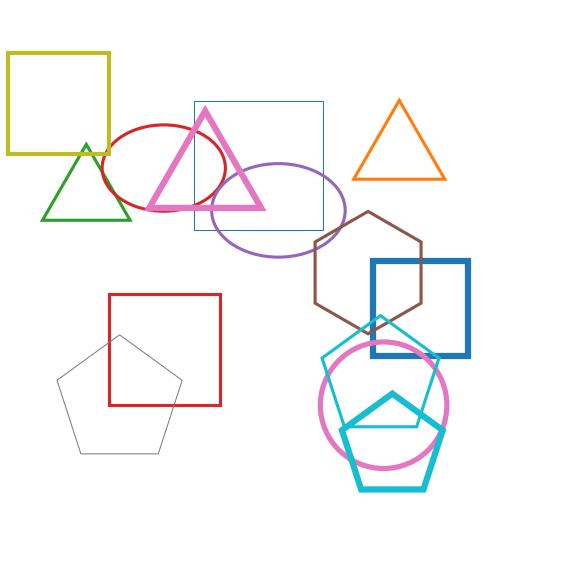[{"shape": "square", "thickness": 0.5, "radius": 0.56, "center": [0.448, 0.712]}, {"shape": "square", "thickness": 3, "radius": 0.41, "center": [0.728, 0.465]}, {"shape": "triangle", "thickness": 1.5, "radius": 0.46, "center": [0.691, 0.734]}, {"shape": "triangle", "thickness": 1.5, "radius": 0.44, "center": [0.149, 0.662]}, {"shape": "square", "thickness": 1.5, "radius": 0.48, "center": [0.284, 0.394]}, {"shape": "oval", "thickness": 1.5, "radius": 0.53, "center": [0.284, 0.708]}, {"shape": "oval", "thickness": 1.5, "radius": 0.58, "center": [0.482, 0.635]}, {"shape": "hexagon", "thickness": 1.5, "radius": 0.53, "center": [0.637, 0.527]}, {"shape": "triangle", "thickness": 3, "radius": 0.56, "center": [0.355, 0.695]}, {"shape": "circle", "thickness": 2.5, "radius": 0.55, "center": [0.664, 0.297]}, {"shape": "pentagon", "thickness": 0.5, "radius": 0.57, "center": [0.207, 0.305]}, {"shape": "square", "thickness": 2, "radius": 0.43, "center": [0.102, 0.82]}, {"shape": "pentagon", "thickness": 1.5, "radius": 0.53, "center": [0.659, 0.346]}, {"shape": "pentagon", "thickness": 3, "radius": 0.46, "center": [0.679, 0.226]}]